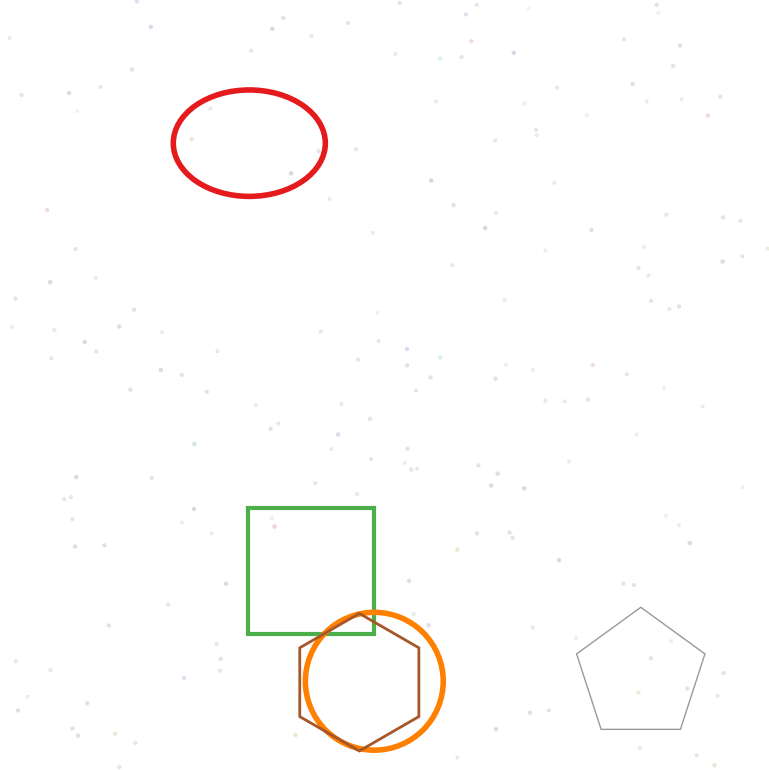[{"shape": "oval", "thickness": 2, "radius": 0.49, "center": [0.324, 0.814]}, {"shape": "square", "thickness": 1.5, "radius": 0.41, "center": [0.404, 0.258]}, {"shape": "circle", "thickness": 2, "radius": 0.45, "center": [0.486, 0.115]}, {"shape": "hexagon", "thickness": 1, "radius": 0.45, "center": [0.467, 0.114]}, {"shape": "pentagon", "thickness": 0.5, "radius": 0.44, "center": [0.832, 0.124]}]